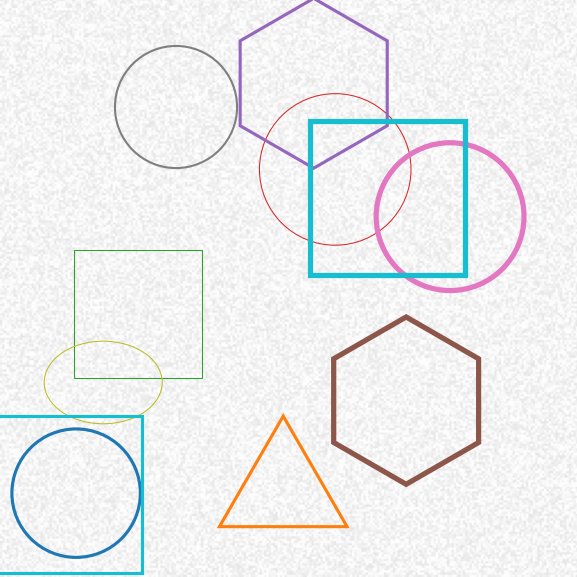[{"shape": "circle", "thickness": 1.5, "radius": 0.56, "center": [0.132, 0.145]}, {"shape": "triangle", "thickness": 1.5, "radius": 0.64, "center": [0.49, 0.151]}, {"shape": "square", "thickness": 0.5, "radius": 0.55, "center": [0.239, 0.456]}, {"shape": "circle", "thickness": 0.5, "radius": 0.66, "center": [0.58, 0.706]}, {"shape": "hexagon", "thickness": 1.5, "radius": 0.74, "center": [0.543, 0.855]}, {"shape": "hexagon", "thickness": 2.5, "radius": 0.72, "center": [0.703, 0.305]}, {"shape": "circle", "thickness": 2.5, "radius": 0.64, "center": [0.779, 0.624]}, {"shape": "circle", "thickness": 1, "radius": 0.53, "center": [0.305, 0.814]}, {"shape": "oval", "thickness": 0.5, "radius": 0.51, "center": [0.179, 0.337]}, {"shape": "square", "thickness": 2.5, "radius": 0.67, "center": [0.671, 0.656]}, {"shape": "square", "thickness": 1.5, "radius": 0.68, "center": [0.109, 0.143]}]